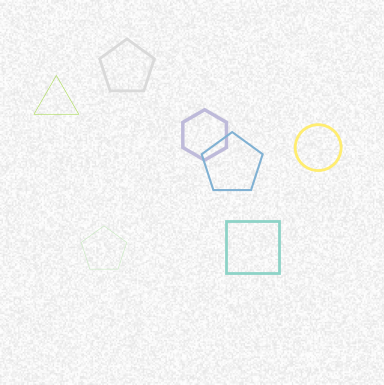[{"shape": "square", "thickness": 2, "radius": 0.34, "center": [0.656, 0.358]}, {"shape": "hexagon", "thickness": 2.5, "radius": 0.33, "center": [0.532, 0.65]}, {"shape": "pentagon", "thickness": 1.5, "radius": 0.42, "center": [0.603, 0.574]}, {"shape": "triangle", "thickness": 0.5, "radius": 0.34, "center": [0.146, 0.737]}, {"shape": "pentagon", "thickness": 2, "radius": 0.37, "center": [0.33, 0.824]}, {"shape": "pentagon", "thickness": 0.5, "radius": 0.31, "center": [0.27, 0.351]}, {"shape": "circle", "thickness": 2, "radius": 0.3, "center": [0.826, 0.617]}]